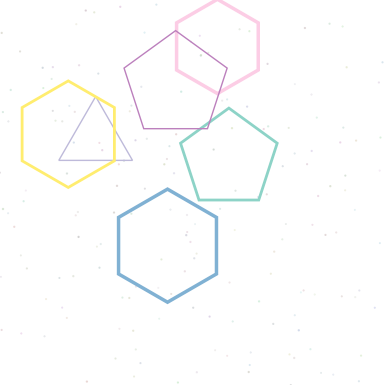[{"shape": "pentagon", "thickness": 2, "radius": 0.66, "center": [0.594, 0.587]}, {"shape": "triangle", "thickness": 1, "radius": 0.55, "center": [0.248, 0.639]}, {"shape": "hexagon", "thickness": 2.5, "radius": 0.73, "center": [0.435, 0.362]}, {"shape": "hexagon", "thickness": 2.5, "radius": 0.61, "center": [0.565, 0.879]}, {"shape": "pentagon", "thickness": 1, "radius": 0.7, "center": [0.456, 0.78]}, {"shape": "hexagon", "thickness": 2, "radius": 0.69, "center": [0.177, 0.651]}]